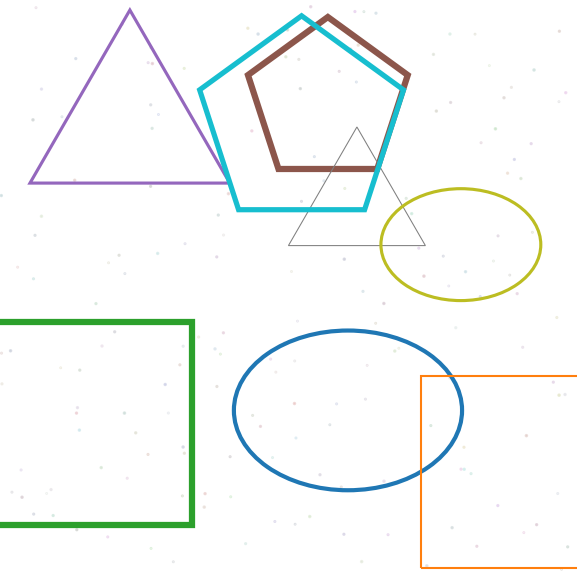[{"shape": "oval", "thickness": 2, "radius": 0.99, "center": [0.603, 0.288]}, {"shape": "square", "thickness": 1, "radius": 0.83, "center": [0.894, 0.182]}, {"shape": "square", "thickness": 3, "radius": 0.88, "center": [0.158, 0.266]}, {"shape": "triangle", "thickness": 1.5, "radius": 1.0, "center": [0.225, 0.782]}, {"shape": "pentagon", "thickness": 3, "radius": 0.73, "center": [0.568, 0.824]}, {"shape": "triangle", "thickness": 0.5, "radius": 0.68, "center": [0.618, 0.642]}, {"shape": "oval", "thickness": 1.5, "radius": 0.69, "center": [0.798, 0.576]}, {"shape": "pentagon", "thickness": 2.5, "radius": 0.93, "center": [0.522, 0.786]}]